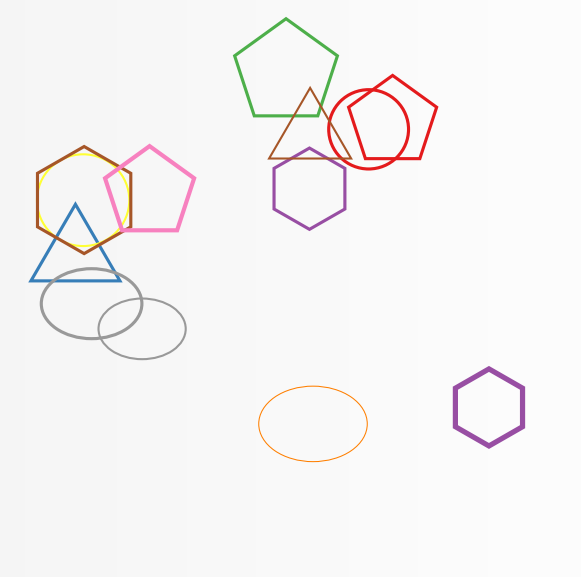[{"shape": "circle", "thickness": 1.5, "radius": 0.34, "center": [0.634, 0.775]}, {"shape": "pentagon", "thickness": 1.5, "radius": 0.4, "center": [0.675, 0.789]}, {"shape": "triangle", "thickness": 1.5, "radius": 0.44, "center": [0.13, 0.557]}, {"shape": "pentagon", "thickness": 1.5, "radius": 0.46, "center": [0.492, 0.874]}, {"shape": "hexagon", "thickness": 1.5, "radius": 0.35, "center": [0.532, 0.672]}, {"shape": "hexagon", "thickness": 2.5, "radius": 0.33, "center": [0.841, 0.294]}, {"shape": "oval", "thickness": 0.5, "radius": 0.47, "center": [0.538, 0.265]}, {"shape": "circle", "thickness": 1, "radius": 0.4, "center": [0.143, 0.652]}, {"shape": "triangle", "thickness": 1, "radius": 0.41, "center": [0.534, 0.765]}, {"shape": "hexagon", "thickness": 1.5, "radius": 0.46, "center": [0.145, 0.653]}, {"shape": "pentagon", "thickness": 2, "radius": 0.4, "center": [0.257, 0.666]}, {"shape": "oval", "thickness": 1, "radius": 0.38, "center": [0.244, 0.43]}, {"shape": "oval", "thickness": 1.5, "radius": 0.43, "center": [0.158, 0.473]}]